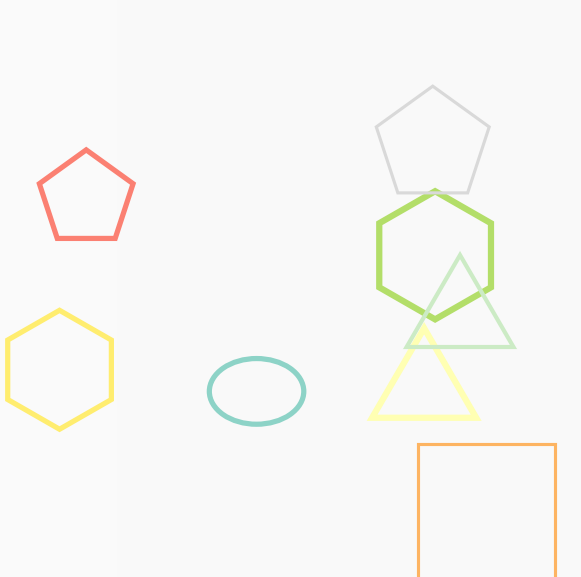[{"shape": "oval", "thickness": 2.5, "radius": 0.41, "center": [0.441, 0.321]}, {"shape": "triangle", "thickness": 3, "radius": 0.52, "center": [0.73, 0.327]}, {"shape": "pentagon", "thickness": 2.5, "radius": 0.42, "center": [0.148, 0.655]}, {"shape": "square", "thickness": 1.5, "radius": 0.59, "center": [0.837, 0.113]}, {"shape": "hexagon", "thickness": 3, "radius": 0.55, "center": [0.749, 0.557]}, {"shape": "pentagon", "thickness": 1.5, "radius": 0.51, "center": [0.745, 0.748]}, {"shape": "triangle", "thickness": 2, "radius": 0.53, "center": [0.791, 0.451]}, {"shape": "hexagon", "thickness": 2.5, "radius": 0.51, "center": [0.102, 0.359]}]